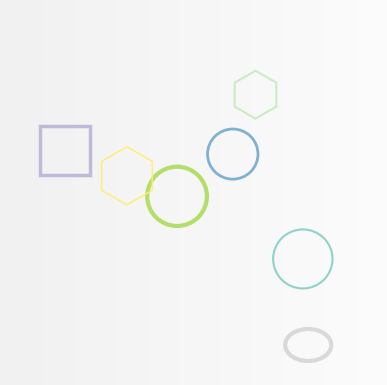[{"shape": "circle", "thickness": 1.5, "radius": 0.38, "center": [0.781, 0.327]}, {"shape": "square", "thickness": 2.5, "radius": 0.32, "center": [0.167, 0.609]}, {"shape": "circle", "thickness": 2, "radius": 0.33, "center": [0.601, 0.6]}, {"shape": "circle", "thickness": 3, "radius": 0.38, "center": [0.457, 0.49]}, {"shape": "oval", "thickness": 3, "radius": 0.3, "center": [0.795, 0.104]}, {"shape": "hexagon", "thickness": 1.5, "radius": 0.31, "center": [0.659, 0.754]}, {"shape": "hexagon", "thickness": 1, "radius": 0.38, "center": [0.327, 0.543]}]